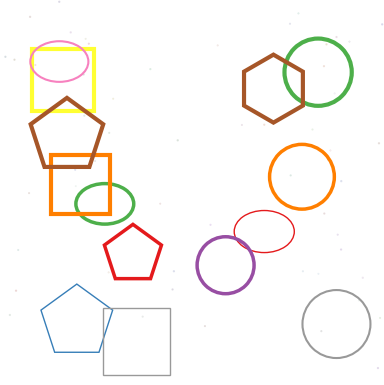[{"shape": "oval", "thickness": 1, "radius": 0.39, "center": [0.686, 0.399]}, {"shape": "pentagon", "thickness": 2.5, "radius": 0.39, "center": [0.345, 0.339]}, {"shape": "pentagon", "thickness": 1, "radius": 0.49, "center": [0.2, 0.164]}, {"shape": "oval", "thickness": 2.5, "radius": 0.38, "center": [0.272, 0.471]}, {"shape": "circle", "thickness": 3, "radius": 0.44, "center": [0.826, 0.812]}, {"shape": "circle", "thickness": 2.5, "radius": 0.37, "center": [0.586, 0.311]}, {"shape": "circle", "thickness": 2.5, "radius": 0.42, "center": [0.784, 0.541]}, {"shape": "square", "thickness": 3, "radius": 0.39, "center": [0.209, 0.521]}, {"shape": "square", "thickness": 3, "radius": 0.4, "center": [0.163, 0.792]}, {"shape": "pentagon", "thickness": 3, "radius": 0.5, "center": [0.174, 0.647]}, {"shape": "hexagon", "thickness": 3, "radius": 0.44, "center": [0.71, 0.77]}, {"shape": "oval", "thickness": 1.5, "radius": 0.38, "center": [0.154, 0.84]}, {"shape": "circle", "thickness": 1.5, "radius": 0.44, "center": [0.874, 0.158]}, {"shape": "square", "thickness": 1, "radius": 0.43, "center": [0.354, 0.112]}]